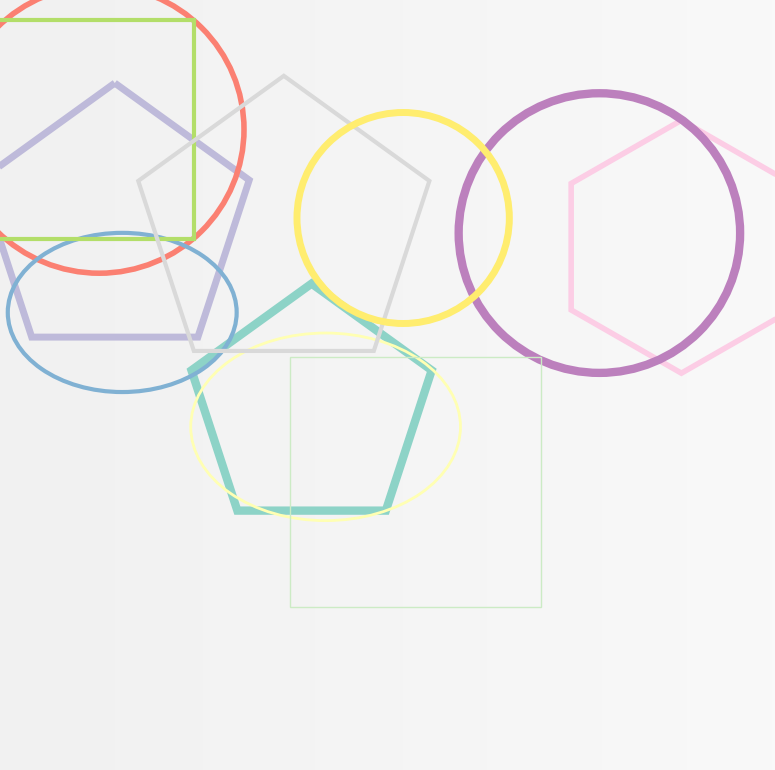[{"shape": "pentagon", "thickness": 3, "radius": 0.81, "center": [0.402, 0.469]}, {"shape": "oval", "thickness": 1, "radius": 0.87, "center": [0.42, 0.446]}, {"shape": "pentagon", "thickness": 2.5, "radius": 0.91, "center": [0.148, 0.71]}, {"shape": "circle", "thickness": 2, "radius": 0.93, "center": [0.128, 0.832]}, {"shape": "oval", "thickness": 1.5, "radius": 0.74, "center": [0.158, 0.594]}, {"shape": "square", "thickness": 1.5, "radius": 0.71, "center": [0.108, 0.832]}, {"shape": "hexagon", "thickness": 2, "radius": 0.82, "center": [0.879, 0.68]}, {"shape": "pentagon", "thickness": 1.5, "radius": 0.99, "center": [0.366, 0.704]}, {"shape": "circle", "thickness": 3, "radius": 0.91, "center": [0.773, 0.697]}, {"shape": "square", "thickness": 0.5, "radius": 0.81, "center": [0.536, 0.374]}, {"shape": "circle", "thickness": 2.5, "radius": 0.69, "center": [0.52, 0.717]}]